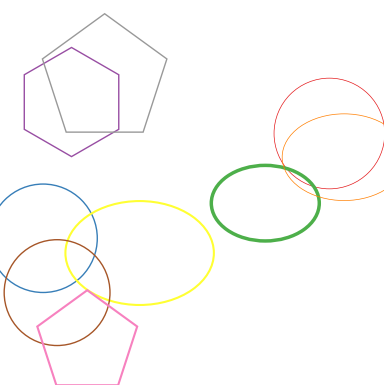[{"shape": "circle", "thickness": 0.5, "radius": 0.72, "center": [0.856, 0.653]}, {"shape": "circle", "thickness": 1, "radius": 0.7, "center": [0.112, 0.381]}, {"shape": "oval", "thickness": 2.5, "radius": 0.7, "center": [0.689, 0.472]}, {"shape": "hexagon", "thickness": 1, "radius": 0.71, "center": [0.186, 0.735]}, {"shape": "oval", "thickness": 0.5, "radius": 0.8, "center": [0.894, 0.592]}, {"shape": "oval", "thickness": 1.5, "radius": 0.96, "center": [0.363, 0.343]}, {"shape": "circle", "thickness": 1, "radius": 0.69, "center": [0.148, 0.24]}, {"shape": "pentagon", "thickness": 1.5, "radius": 0.68, "center": [0.227, 0.11]}, {"shape": "pentagon", "thickness": 1, "radius": 0.85, "center": [0.272, 0.794]}]